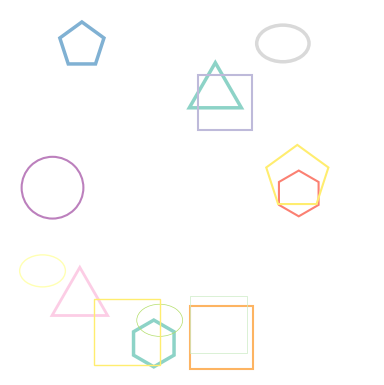[{"shape": "hexagon", "thickness": 2.5, "radius": 0.3, "center": [0.399, 0.108]}, {"shape": "triangle", "thickness": 2.5, "radius": 0.39, "center": [0.559, 0.759]}, {"shape": "oval", "thickness": 1, "radius": 0.3, "center": [0.11, 0.296]}, {"shape": "square", "thickness": 1.5, "radius": 0.35, "center": [0.585, 0.733]}, {"shape": "hexagon", "thickness": 1.5, "radius": 0.3, "center": [0.776, 0.498]}, {"shape": "pentagon", "thickness": 2.5, "radius": 0.3, "center": [0.213, 0.883]}, {"shape": "square", "thickness": 1.5, "radius": 0.41, "center": [0.576, 0.123]}, {"shape": "oval", "thickness": 0.5, "radius": 0.3, "center": [0.415, 0.168]}, {"shape": "triangle", "thickness": 2, "radius": 0.42, "center": [0.207, 0.222]}, {"shape": "oval", "thickness": 2.5, "radius": 0.34, "center": [0.735, 0.887]}, {"shape": "circle", "thickness": 1.5, "radius": 0.4, "center": [0.136, 0.512]}, {"shape": "square", "thickness": 0.5, "radius": 0.37, "center": [0.568, 0.157]}, {"shape": "pentagon", "thickness": 1.5, "radius": 0.42, "center": [0.772, 0.539]}, {"shape": "square", "thickness": 1, "radius": 0.43, "center": [0.329, 0.138]}]